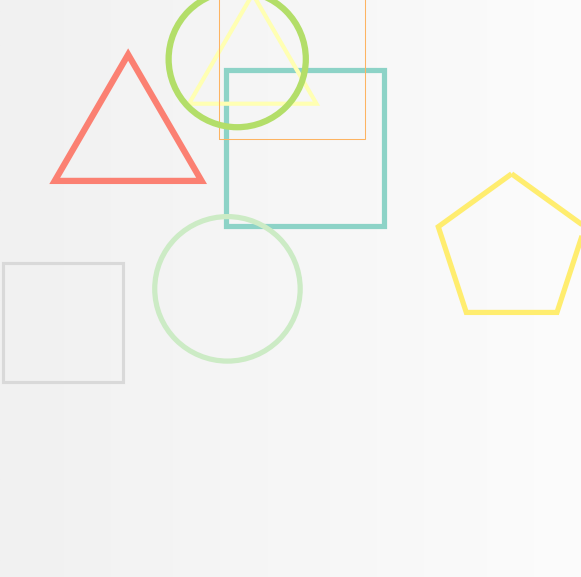[{"shape": "square", "thickness": 2.5, "radius": 0.68, "center": [0.525, 0.743]}, {"shape": "triangle", "thickness": 2, "radius": 0.63, "center": [0.435, 0.883]}, {"shape": "triangle", "thickness": 3, "radius": 0.73, "center": [0.22, 0.759]}, {"shape": "square", "thickness": 0.5, "radius": 0.63, "center": [0.502, 0.884]}, {"shape": "circle", "thickness": 3, "radius": 0.59, "center": [0.408, 0.897]}, {"shape": "square", "thickness": 1.5, "radius": 0.52, "center": [0.108, 0.441]}, {"shape": "circle", "thickness": 2.5, "radius": 0.63, "center": [0.391, 0.499]}, {"shape": "pentagon", "thickness": 2.5, "radius": 0.66, "center": [0.88, 0.565]}]